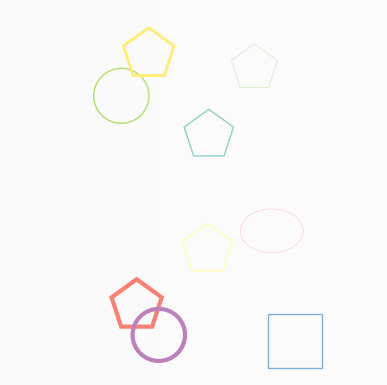[{"shape": "pentagon", "thickness": 1, "radius": 0.33, "center": [0.539, 0.649]}, {"shape": "pentagon", "thickness": 1, "radius": 0.34, "center": [0.535, 0.352]}, {"shape": "pentagon", "thickness": 3, "radius": 0.34, "center": [0.353, 0.207]}, {"shape": "square", "thickness": 1, "radius": 0.35, "center": [0.762, 0.115]}, {"shape": "circle", "thickness": 1, "radius": 0.36, "center": [0.313, 0.751]}, {"shape": "oval", "thickness": 0.5, "radius": 0.41, "center": [0.701, 0.4]}, {"shape": "circle", "thickness": 3, "radius": 0.34, "center": [0.41, 0.13]}, {"shape": "pentagon", "thickness": 0.5, "radius": 0.31, "center": [0.657, 0.823]}, {"shape": "pentagon", "thickness": 2, "radius": 0.34, "center": [0.384, 0.859]}]